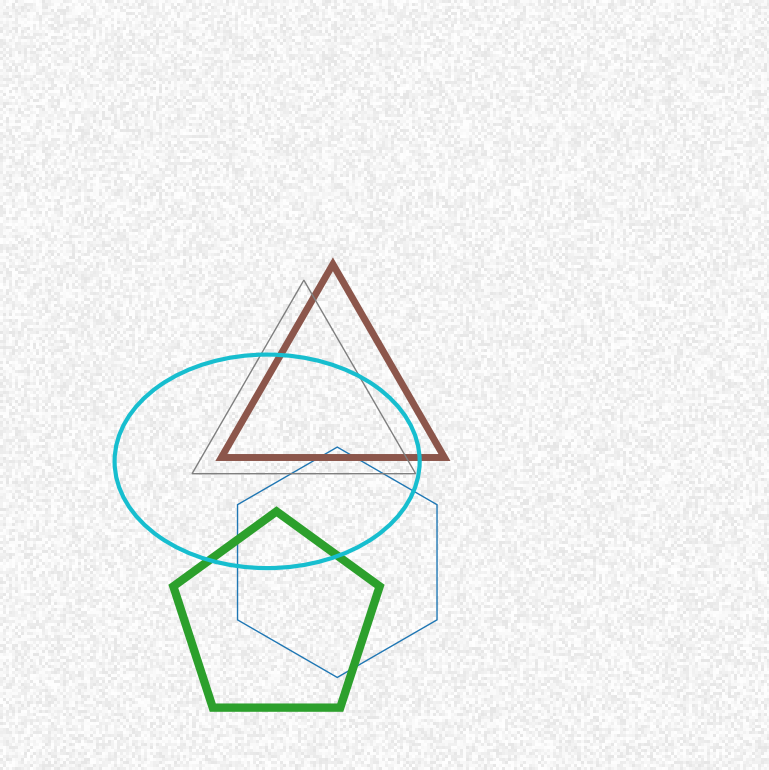[{"shape": "hexagon", "thickness": 0.5, "radius": 0.75, "center": [0.438, 0.27]}, {"shape": "pentagon", "thickness": 3, "radius": 0.7, "center": [0.359, 0.195]}, {"shape": "triangle", "thickness": 2.5, "radius": 0.84, "center": [0.432, 0.489]}, {"shape": "triangle", "thickness": 0.5, "radius": 0.84, "center": [0.395, 0.469]}, {"shape": "oval", "thickness": 1.5, "radius": 0.99, "center": [0.347, 0.401]}]